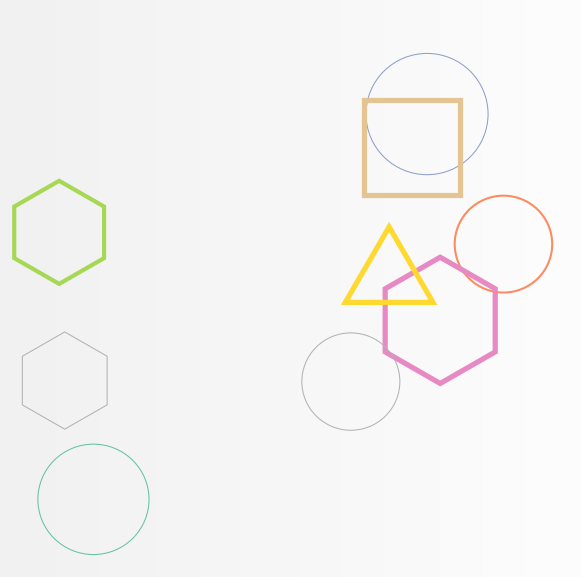[{"shape": "circle", "thickness": 0.5, "radius": 0.48, "center": [0.161, 0.134]}, {"shape": "circle", "thickness": 1, "radius": 0.42, "center": [0.866, 0.576]}, {"shape": "circle", "thickness": 0.5, "radius": 0.52, "center": [0.735, 0.802]}, {"shape": "hexagon", "thickness": 2.5, "radius": 0.55, "center": [0.757, 0.444]}, {"shape": "hexagon", "thickness": 2, "radius": 0.45, "center": [0.102, 0.597]}, {"shape": "triangle", "thickness": 2.5, "radius": 0.44, "center": [0.669, 0.519]}, {"shape": "square", "thickness": 2.5, "radius": 0.41, "center": [0.708, 0.745]}, {"shape": "hexagon", "thickness": 0.5, "radius": 0.42, "center": [0.111, 0.34]}, {"shape": "circle", "thickness": 0.5, "radius": 0.42, "center": [0.604, 0.338]}]